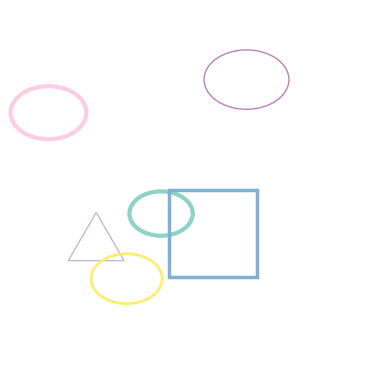[{"shape": "oval", "thickness": 3, "radius": 0.41, "center": [0.418, 0.445]}, {"shape": "triangle", "thickness": 1, "radius": 0.42, "center": [0.25, 0.365]}, {"shape": "square", "thickness": 2.5, "radius": 0.57, "center": [0.553, 0.394]}, {"shape": "oval", "thickness": 3, "radius": 0.49, "center": [0.126, 0.707]}, {"shape": "oval", "thickness": 1, "radius": 0.55, "center": [0.64, 0.793]}, {"shape": "oval", "thickness": 2, "radius": 0.46, "center": [0.329, 0.276]}]